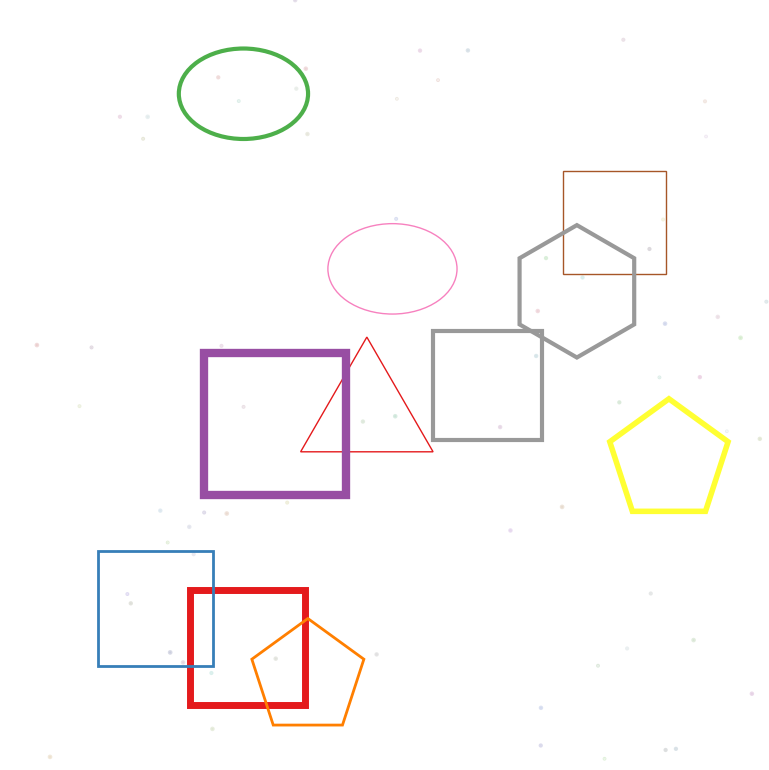[{"shape": "square", "thickness": 2.5, "radius": 0.37, "center": [0.321, 0.16]}, {"shape": "triangle", "thickness": 0.5, "radius": 0.5, "center": [0.476, 0.463]}, {"shape": "square", "thickness": 1, "radius": 0.37, "center": [0.202, 0.21]}, {"shape": "oval", "thickness": 1.5, "radius": 0.42, "center": [0.316, 0.878]}, {"shape": "square", "thickness": 3, "radius": 0.46, "center": [0.357, 0.449]}, {"shape": "pentagon", "thickness": 1, "radius": 0.38, "center": [0.4, 0.12]}, {"shape": "pentagon", "thickness": 2, "radius": 0.4, "center": [0.869, 0.401]}, {"shape": "square", "thickness": 0.5, "radius": 0.33, "center": [0.798, 0.711]}, {"shape": "oval", "thickness": 0.5, "radius": 0.42, "center": [0.51, 0.651]}, {"shape": "square", "thickness": 1.5, "radius": 0.35, "center": [0.633, 0.499]}, {"shape": "hexagon", "thickness": 1.5, "radius": 0.43, "center": [0.749, 0.622]}]